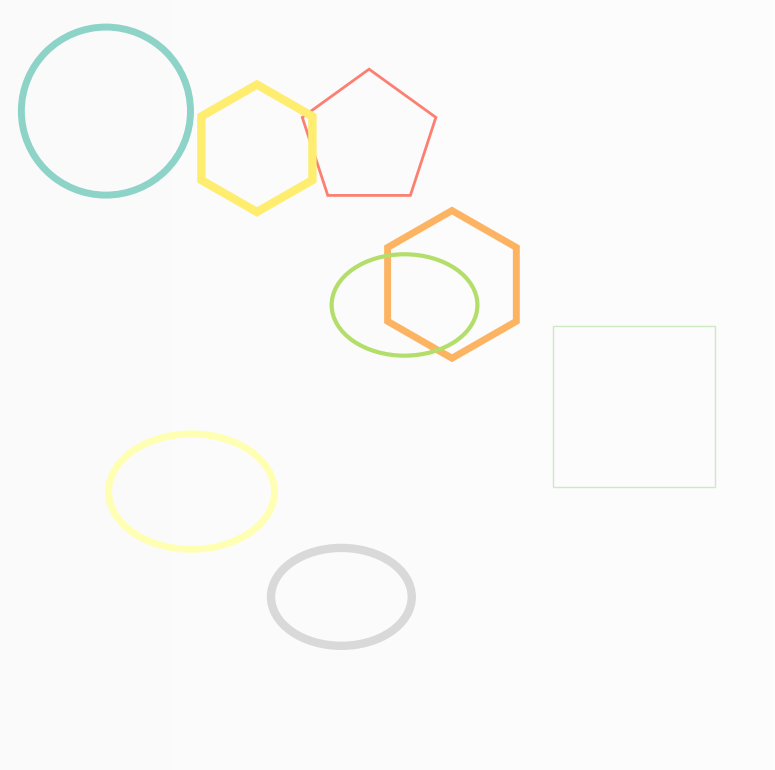[{"shape": "circle", "thickness": 2.5, "radius": 0.55, "center": [0.137, 0.856]}, {"shape": "oval", "thickness": 2.5, "radius": 0.54, "center": [0.247, 0.362]}, {"shape": "pentagon", "thickness": 1, "radius": 0.45, "center": [0.476, 0.82]}, {"shape": "hexagon", "thickness": 2.5, "radius": 0.48, "center": [0.583, 0.631]}, {"shape": "oval", "thickness": 1.5, "radius": 0.47, "center": [0.522, 0.604]}, {"shape": "oval", "thickness": 3, "radius": 0.45, "center": [0.44, 0.225]}, {"shape": "square", "thickness": 0.5, "radius": 0.52, "center": [0.818, 0.472]}, {"shape": "hexagon", "thickness": 3, "radius": 0.41, "center": [0.331, 0.807]}]